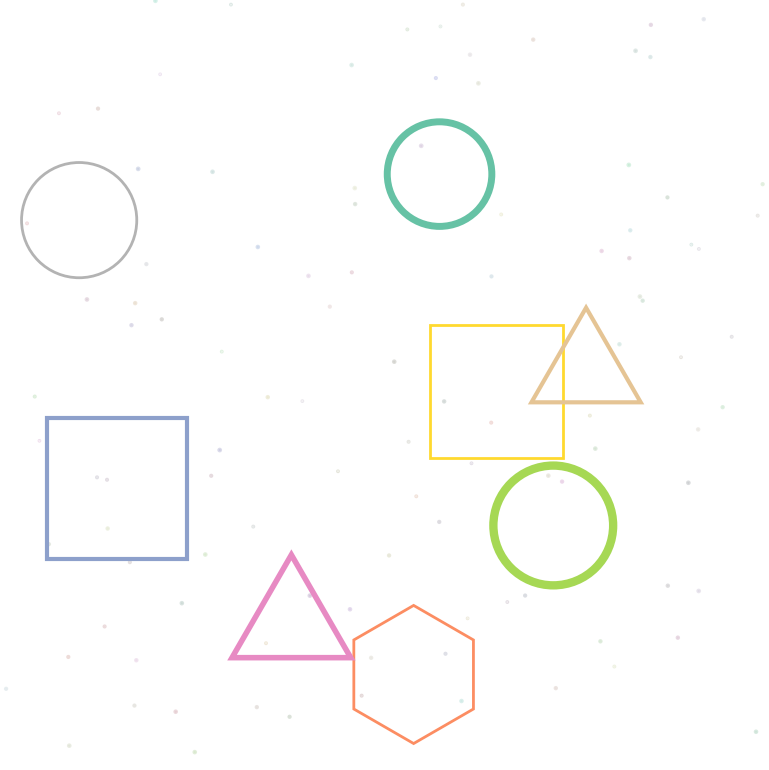[{"shape": "circle", "thickness": 2.5, "radius": 0.34, "center": [0.571, 0.774]}, {"shape": "hexagon", "thickness": 1, "radius": 0.45, "center": [0.537, 0.124]}, {"shape": "square", "thickness": 1.5, "radius": 0.46, "center": [0.152, 0.366]}, {"shape": "triangle", "thickness": 2, "radius": 0.44, "center": [0.378, 0.19]}, {"shape": "circle", "thickness": 3, "radius": 0.39, "center": [0.719, 0.318]}, {"shape": "square", "thickness": 1, "radius": 0.43, "center": [0.644, 0.492]}, {"shape": "triangle", "thickness": 1.5, "radius": 0.41, "center": [0.761, 0.518]}, {"shape": "circle", "thickness": 1, "radius": 0.37, "center": [0.103, 0.714]}]